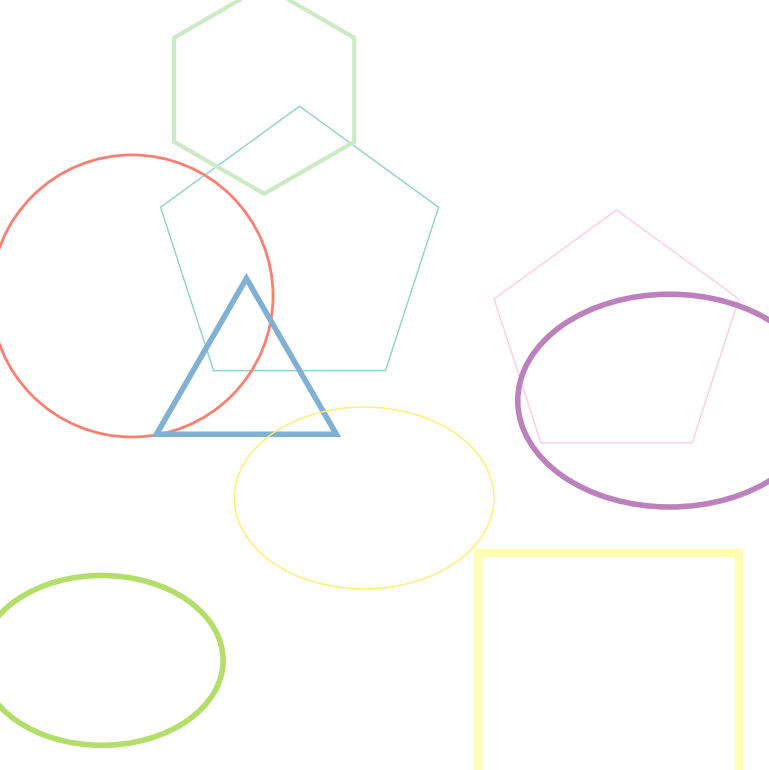[{"shape": "pentagon", "thickness": 0.5, "radius": 0.95, "center": [0.389, 0.672]}, {"shape": "square", "thickness": 3, "radius": 0.85, "center": [0.791, 0.112]}, {"shape": "circle", "thickness": 1, "radius": 0.92, "center": [0.171, 0.616]}, {"shape": "triangle", "thickness": 2, "radius": 0.67, "center": [0.32, 0.503]}, {"shape": "oval", "thickness": 2, "radius": 0.79, "center": [0.132, 0.142]}, {"shape": "pentagon", "thickness": 0.5, "radius": 0.84, "center": [0.801, 0.56]}, {"shape": "oval", "thickness": 2, "radius": 0.99, "center": [0.87, 0.48]}, {"shape": "hexagon", "thickness": 1.5, "radius": 0.68, "center": [0.343, 0.883]}, {"shape": "oval", "thickness": 0.5, "radius": 0.84, "center": [0.473, 0.353]}]